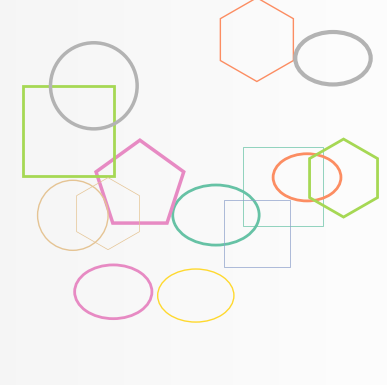[{"shape": "square", "thickness": 0.5, "radius": 0.52, "center": [0.731, 0.516]}, {"shape": "oval", "thickness": 2, "radius": 0.56, "center": [0.557, 0.441]}, {"shape": "hexagon", "thickness": 1, "radius": 0.54, "center": [0.663, 0.897]}, {"shape": "oval", "thickness": 2, "radius": 0.44, "center": [0.792, 0.539]}, {"shape": "square", "thickness": 0.5, "radius": 0.43, "center": [0.663, 0.393]}, {"shape": "pentagon", "thickness": 2.5, "radius": 0.59, "center": [0.361, 0.517]}, {"shape": "oval", "thickness": 2, "radius": 0.5, "center": [0.292, 0.242]}, {"shape": "hexagon", "thickness": 2, "radius": 0.51, "center": [0.887, 0.537]}, {"shape": "square", "thickness": 2, "radius": 0.59, "center": [0.177, 0.661]}, {"shape": "oval", "thickness": 1, "radius": 0.49, "center": [0.505, 0.232]}, {"shape": "hexagon", "thickness": 0.5, "radius": 0.47, "center": [0.279, 0.445]}, {"shape": "circle", "thickness": 1, "radius": 0.45, "center": [0.188, 0.441]}, {"shape": "oval", "thickness": 3, "radius": 0.49, "center": [0.859, 0.849]}, {"shape": "circle", "thickness": 2.5, "radius": 0.56, "center": [0.242, 0.777]}]